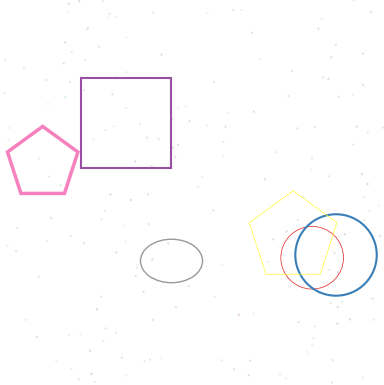[{"shape": "circle", "thickness": 0.5, "radius": 0.41, "center": [0.811, 0.331]}, {"shape": "circle", "thickness": 1.5, "radius": 0.53, "center": [0.873, 0.338]}, {"shape": "square", "thickness": 1.5, "radius": 0.59, "center": [0.327, 0.68]}, {"shape": "pentagon", "thickness": 0.5, "radius": 0.6, "center": [0.761, 0.385]}, {"shape": "pentagon", "thickness": 2.5, "radius": 0.48, "center": [0.111, 0.575]}, {"shape": "oval", "thickness": 1, "radius": 0.4, "center": [0.445, 0.322]}]